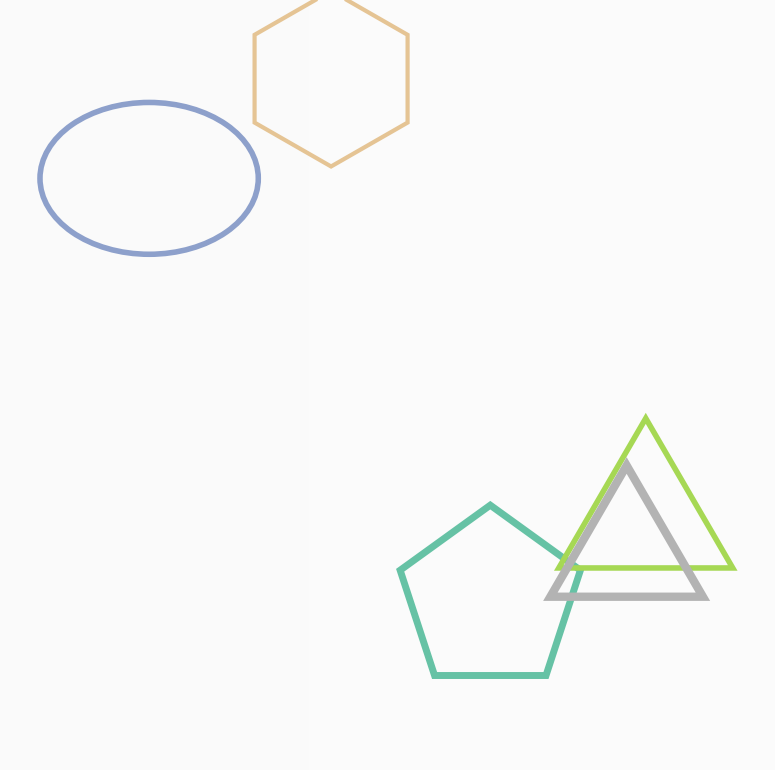[{"shape": "pentagon", "thickness": 2.5, "radius": 0.61, "center": [0.633, 0.222]}, {"shape": "oval", "thickness": 2, "radius": 0.7, "center": [0.192, 0.768]}, {"shape": "triangle", "thickness": 2, "radius": 0.65, "center": [0.833, 0.327]}, {"shape": "hexagon", "thickness": 1.5, "radius": 0.57, "center": [0.427, 0.898]}, {"shape": "triangle", "thickness": 3, "radius": 0.57, "center": [0.809, 0.282]}]